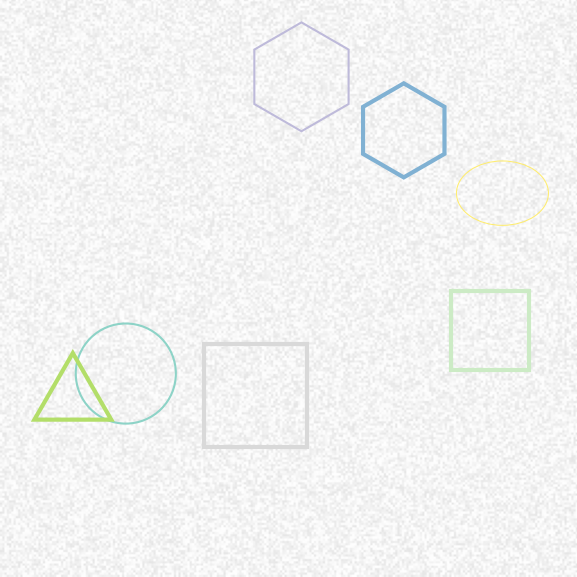[{"shape": "circle", "thickness": 1, "radius": 0.43, "center": [0.218, 0.352]}, {"shape": "hexagon", "thickness": 1, "radius": 0.47, "center": [0.522, 0.866]}, {"shape": "hexagon", "thickness": 2, "radius": 0.41, "center": [0.699, 0.773]}, {"shape": "triangle", "thickness": 2, "radius": 0.38, "center": [0.126, 0.311]}, {"shape": "square", "thickness": 2, "radius": 0.44, "center": [0.443, 0.314]}, {"shape": "square", "thickness": 2, "radius": 0.34, "center": [0.849, 0.427]}, {"shape": "oval", "thickness": 0.5, "radius": 0.4, "center": [0.87, 0.665]}]